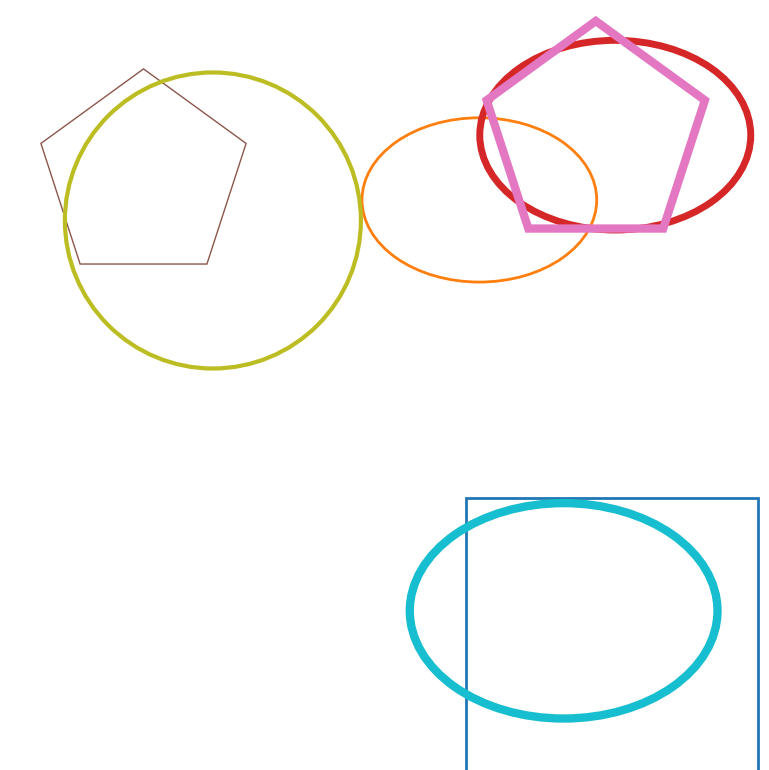[{"shape": "square", "thickness": 1, "radius": 0.95, "center": [0.795, 0.164]}, {"shape": "oval", "thickness": 1, "radius": 0.76, "center": [0.623, 0.74]}, {"shape": "oval", "thickness": 2.5, "radius": 0.88, "center": [0.799, 0.824]}, {"shape": "pentagon", "thickness": 0.5, "radius": 0.7, "center": [0.186, 0.77]}, {"shape": "pentagon", "thickness": 3, "radius": 0.74, "center": [0.774, 0.824]}, {"shape": "circle", "thickness": 1.5, "radius": 0.96, "center": [0.276, 0.714]}, {"shape": "oval", "thickness": 3, "radius": 1.0, "center": [0.732, 0.207]}]